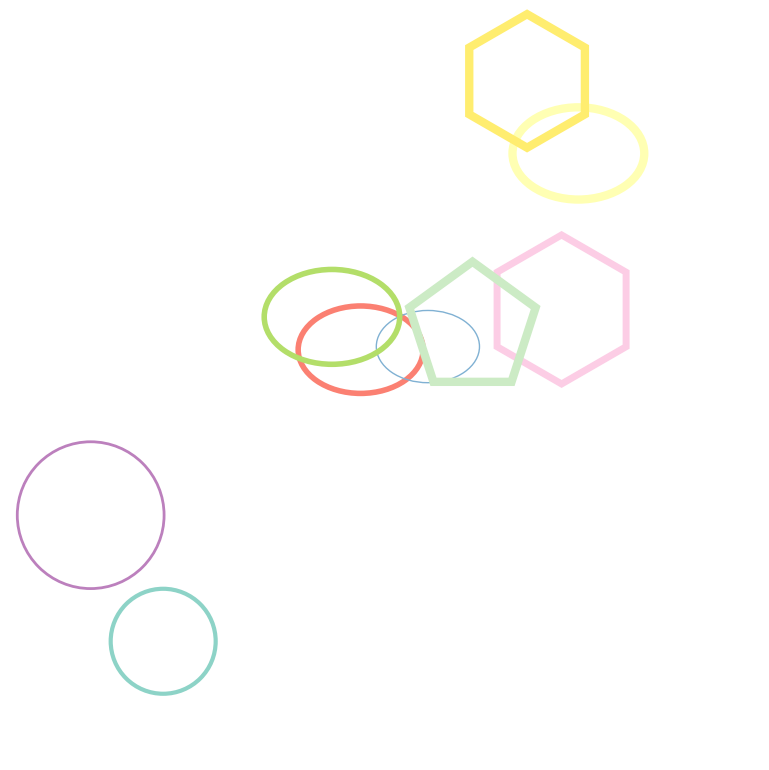[{"shape": "circle", "thickness": 1.5, "radius": 0.34, "center": [0.212, 0.167]}, {"shape": "oval", "thickness": 3, "radius": 0.43, "center": [0.751, 0.801]}, {"shape": "oval", "thickness": 2, "radius": 0.41, "center": [0.468, 0.546]}, {"shape": "oval", "thickness": 0.5, "radius": 0.34, "center": [0.556, 0.55]}, {"shape": "oval", "thickness": 2, "radius": 0.44, "center": [0.431, 0.588]}, {"shape": "hexagon", "thickness": 2.5, "radius": 0.48, "center": [0.729, 0.598]}, {"shape": "circle", "thickness": 1, "radius": 0.48, "center": [0.118, 0.331]}, {"shape": "pentagon", "thickness": 3, "radius": 0.43, "center": [0.614, 0.574]}, {"shape": "hexagon", "thickness": 3, "radius": 0.43, "center": [0.685, 0.895]}]